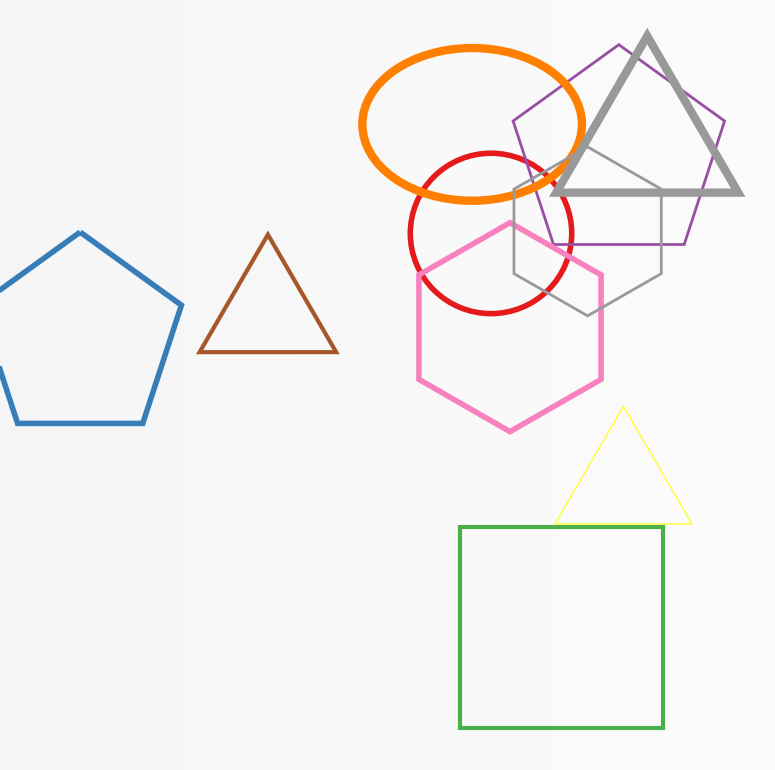[{"shape": "circle", "thickness": 2, "radius": 0.52, "center": [0.634, 0.697]}, {"shape": "pentagon", "thickness": 2, "radius": 0.69, "center": [0.103, 0.561]}, {"shape": "square", "thickness": 1.5, "radius": 0.66, "center": [0.725, 0.185]}, {"shape": "pentagon", "thickness": 1, "radius": 0.72, "center": [0.799, 0.799]}, {"shape": "oval", "thickness": 3, "radius": 0.71, "center": [0.609, 0.838]}, {"shape": "triangle", "thickness": 0.5, "radius": 0.51, "center": [0.804, 0.37]}, {"shape": "triangle", "thickness": 1.5, "radius": 0.51, "center": [0.346, 0.594]}, {"shape": "hexagon", "thickness": 2, "radius": 0.68, "center": [0.658, 0.575]}, {"shape": "hexagon", "thickness": 1, "radius": 0.55, "center": [0.758, 0.7]}, {"shape": "triangle", "thickness": 3, "radius": 0.68, "center": [0.835, 0.818]}]